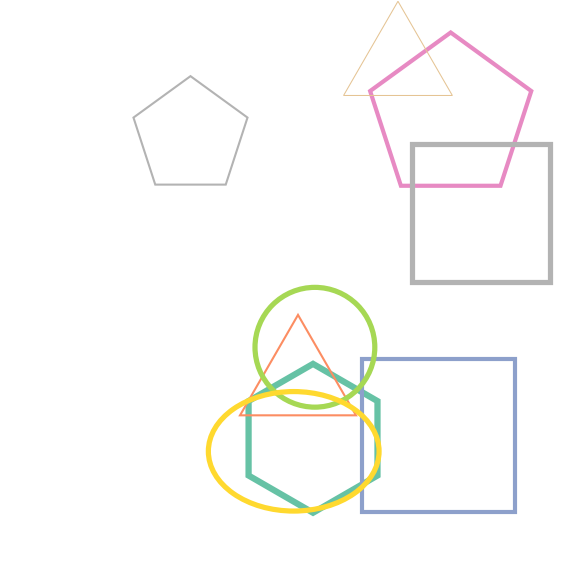[{"shape": "hexagon", "thickness": 3, "radius": 0.64, "center": [0.542, 0.24]}, {"shape": "triangle", "thickness": 1, "radius": 0.58, "center": [0.516, 0.338]}, {"shape": "square", "thickness": 2, "radius": 0.66, "center": [0.76, 0.245]}, {"shape": "pentagon", "thickness": 2, "radius": 0.73, "center": [0.78, 0.796]}, {"shape": "circle", "thickness": 2.5, "radius": 0.52, "center": [0.545, 0.398]}, {"shape": "oval", "thickness": 2.5, "radius": 0.74, "center": [0.509, 0.218]}, {"shape": "triangle", "thickness": 0.5, "radius": 0.54, "center": [0.689, 0.888]}, {"shape": "square", "thickness": 2.5, "radius": 0.6, "center": [0.833, 0.631]}, {"shape": "pentagon", "thickness": 1, "radius": 0.52, "center": [0.33, 0.763]}]